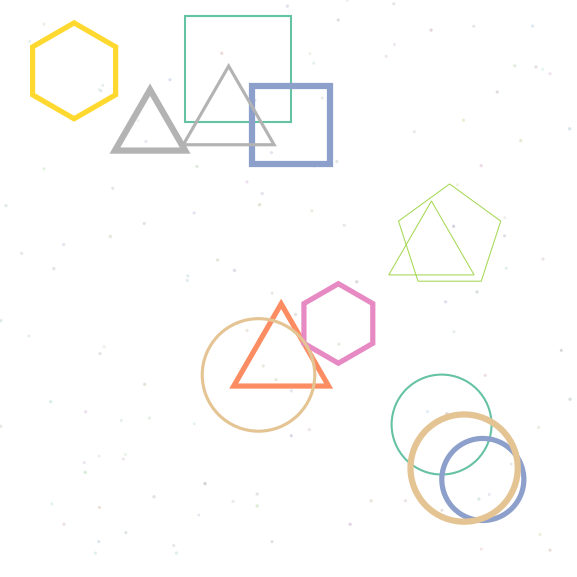[{"shape": "circle", "thickness": 1, "radius": 0.43, "center": [0.765, 0.264]}, {"shape": "square", "thickness": 1, "radius": 0.46, "center": [0.412, 0.879]}, {"shape": "triangle", "thickness": 2.5, "radius": 0.47, "center": [0.487, 0.378]}, {"shape": "circle", "thickness": 2.5, "radius": 0.36, "center": [0.836, 0.169]}, {"shape": "square", "thickness": 3, "radius": 0.34, "center": [0.504, 0.783]}, {"shape": "hexagon", "thickness": 2.5, "radius": 0.34, "center": [0.586, 0.439]}, {"shape": "pentagon", "thickness": 0.5, "radius": 0.47, "center": [0.779, 0.588]}, {"shape": "triangle", "thickness": 0.5, "radius": 0.43, "center": [0.747, 0.566]}, {"shape": "hexagon", "thickness": 2.5, "radius": 0.42, "center": [0.128, 0.876]}, {"shape": "circle", "thickness": 3, "radius": 0.46, "center": [0.804, 0.189]}, {"shape": "circle", "thickness": 1.5, "radius": 0.49, "center": [0.448, 0.35]}, {"shape": "triangle", "thickness": 3, "radius": 0.35, "center": [0.26, 0.774]}, {"shape": "triangle", "thickness": 1.5, "radius": 0.45, "center": [0.396, 0.794]}]